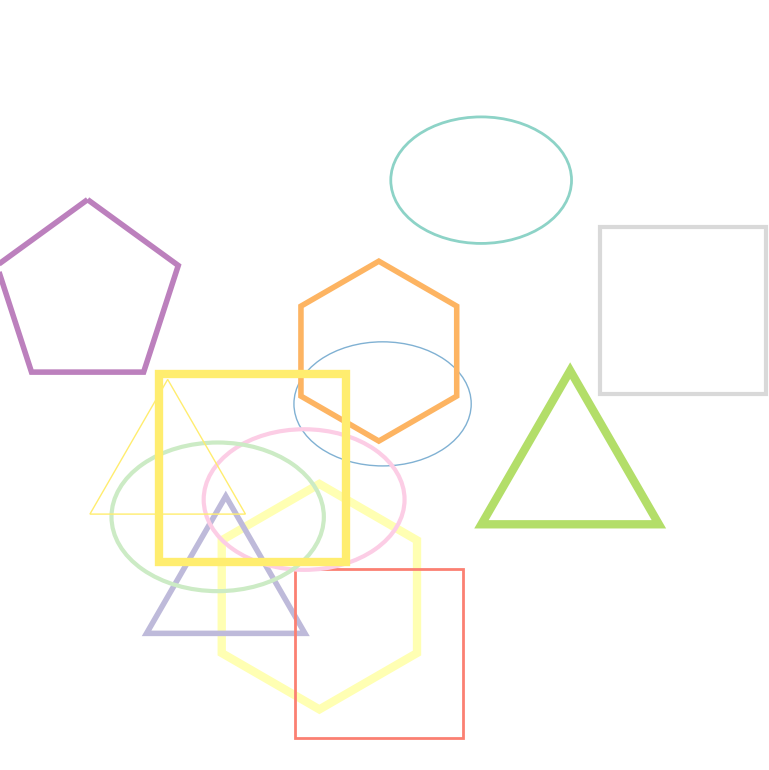[{"shape": "oval", "thickness": 1, "radius": 0.59, "center": [0.625, 0.766]}, {"shape": "hexagon", "thickness": 3, "radius": 0.73, "center": [0.415, 0.225]}, {"shape": "triangle", "thickness": 2, "radius": 0.59, "center": [0.293, 0.237]}, {"shape": "square", "thickness": 1, "radius": 0.55, "center": [0.492, 0.151]}, {"shape": "oval", "thickness": 0.5, "radius": 0.58, "center": [0.497, 0.475]}, {"shape": "hexagon", "thickness": 2, "radius": 0.58, "center": [0.492, 0.544]}, {"shape": "triangle", "thickness": 3, "radius": 0.67, "center": [0.74, 0.386]}, {"shape": "oval", "thickness": 1.5, "radius": 0.65, "center": [0.395, 0.351]}, {"shape": "square", "thickness": 1.5, "radius": 0.54, "center": [0.887, 0.596]}, {"shape": "pentagon", "thickness": 2, "radius": 0.62, "center": [0.114, 0.617]}, {"shape": "oval", "thickness": 1.5, "radius": 0.69, "center": [0.283, 0.329]}, {"shape": "triangle", "thickness": 0.5, "radius": 0.58, "center": [0.218, 0.391]}, {"shape": "square", "thickness": 3, "radius": 0.61, "center": [0.328, 0.392]}]